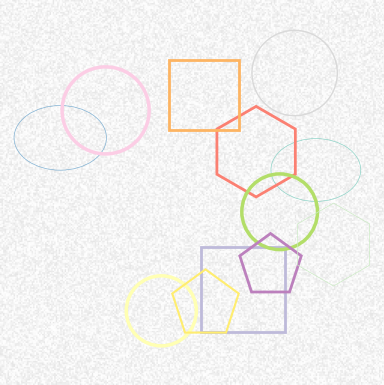[{"shape": "oval", "thickness": 0.5, "radius": 0.58, "center": [0.82, 0.558]}, {"shape": "circle", "thickness": 2.5, "radius": 0.45, "center": [0.419, 0.193]}, {"shape": "square", "thickness": 2, "radius": 0.55, "center": [0.631, 0.248]}, {"shape": "hexagon", "thickness": 2, "radius": 0.59, "center": [0.665, 0.606]}, {"shape": "oval", "thickness": 0.5, "radius": 0.6, "center": [0.156, 0.642]}, {"shape": "square", "thickness": 2, "radius": 0.45, "center": [0.53, 0.754]}, {"shape": "circle", "thickness": 2.5, "radius": 0.49, "center": [0.726, 0.45]}, {"shape": "circle", "thickness": 2.5, "radius": 0.57, "center": [0.274, 0.713]}, {"shape": "circle", "thickness": 1, "radius": 0.55, "center": [0.765, 0.81]}, {"shape": "pentagon", "thickness": 2, "radius": 0.42, "center": [0.703, 0.31]}, {"shape": "hexagon", "thickness": 0.5, "radius": 0.54, "center": [0.866, 0.365]}, {"shape": "pentagon", "thickness": 1.5, "radius": 0.45, "center": [0.534, 0.21]}]